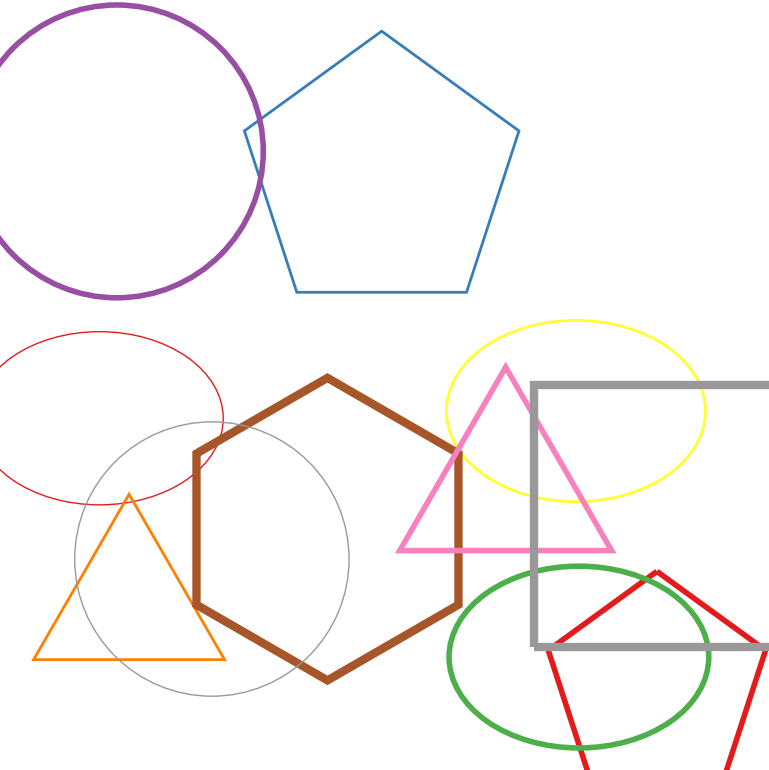[{"shape": "oval", "thickness": 0.5, "radius": 0.8, "center": [0.129, 0.457]}, {"shape": "pentagon", "thickness": 2, "radius": 0.74, "center": [0.853, 0.11]}, {"shape": "pentagon", "thickness": 1, "radius": 0.94, "center": [0.496, 0.772]}, {"shape": "oval", "thickness": 2, "radius": 0.84, "center": [0.752, 0.147]}, {"shape": "circle", "thickness": 2, "radius": 0.95, "center": [0.152, 0.803]}, {"shape": "triangle", "thickness": 1, "radius": 0.72, "center": [0.168, 0.215]}, {"shape": "oval", "thickness": 1, "radius": 0.84, "center": [0.748, 0.466]}, {"shape": "hexagon", "thickness": 3, "radius": 0.98, "center": [0.425, 0.313]}, {"shape": "triangle", "thickness": 2, "radius": 0.79, "center": [0.657, 0.364]}, {"shape": "square", "thickness": 3, "radius": 0.85, "center": [0.864, 0.33]}, {"shape": "circle", "thickness": 0.5, "radius": 0.89, "center": [0.275, 0.274]}]